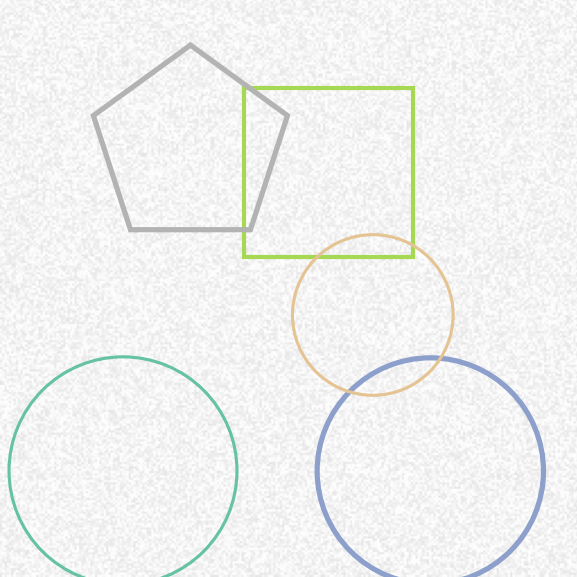[{"shape": "circle", "thickness": 1.5, "radius": 0.99, "center": [0.213, 0.184]}, {"shape": "circle", "thickness": 2.5, "radius": 0.98, "center": [0.745, 0.184]}, {"shape": "square", "thickness": 2, "radius": 0.73, "center": [0.569, 0.7]}, {"shape": "circle", "thickness": 1.5, "radius": 0.7, "center": [0.646, 0.454]}, {"shape": "pentagon", "thickness": 2.5, "radius": 0.88, "center": [0.33, 0.744]}]